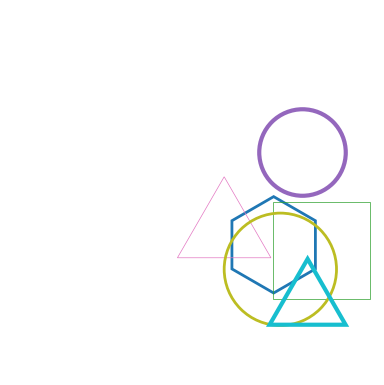[{"shape": "hexagon", "thickness": 2, "radius": 0.63, "center": [0.711, 0.364]}, {"shape": "square", "thickness": 0.5, "radius": 0.63, "center": [0.835, 0.349]}, {"shape": "circle", "thickness": 3, "radius": 0.56, "center": [0.786, 0.604]}, {"shape": "triangle", "thickness": 0.5, "radius": 0.7, "center": [0.582, 0.401]}, {"shape": "circle", "thickness": 2, "radius": 0.73, "center": [0.728, 0.301]}, {"shape": "triangle", "thickness": 3, "radius": 0.57, "center": [0.799, 0.214]}]